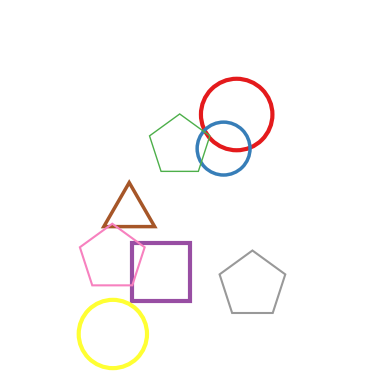[{"shape": "circle", "thickness": 3, "radius": 0.46, "center": [0.615, 0.703]}, {"shape": "circle", "thickness": 2.5, "radius": 0.34, "center": [0.581, 0.614]}, {"shape": "pentagon", "thickness": 1, "radius": 0.41, "center": [0.467, 0.622]}, {"shape": "square", "thickness": 3, "radius": 0.38, "center": [0.417, 0.293]}, {"shape": "circle", "thickness": 3, "radius": 0.44, "center": [0.293, 0.132]}, {"shape": "triangle", "thickness": 2.5, "radius": 0.38, "center": [0.336, 0.45]}, {"shape": "pentagon", "thickness": 1.5, "radius": 0.44, "center": [0.292, 0.33]}, {"shape": "pentagon", "thickness": 1.5, "radius": 0.45, "center": [0.656, 0.26]}]